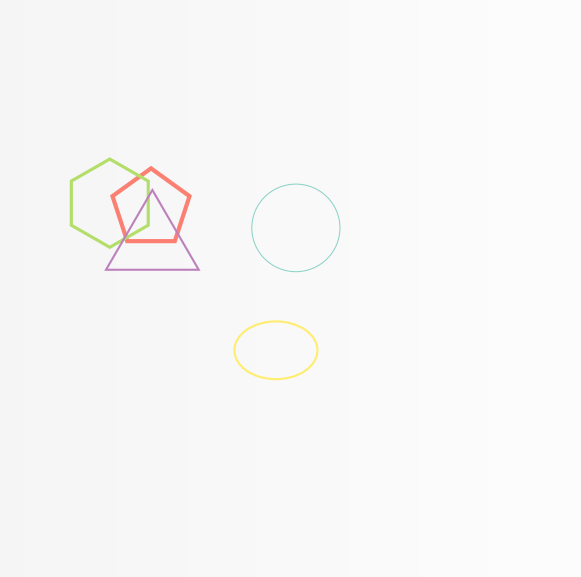[{"shape": "circle", "thickness": 0.5, "radius": 0.38, "center": [0.509, 0.605]}, {"shape": "pentagon", "thickness": 2, "radius": 0.35, "center": [0.26, 0.638]}, {"shape": "hexagon", "thickness": 1.5, "radius": 0.38, "center": [0.189, 0.647]}, {"shape": "triangle", "thickness": 1, "radius": 0.46, "center": [0.262, 0.578]}, {"shape": "oval", "thickness": 1, "radius": 0.36, "center": [0.475, 0.393]}]